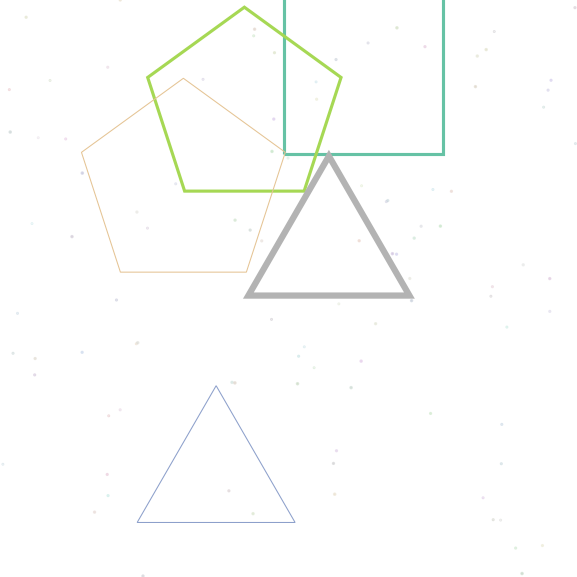[{"shape": "square", "thickness": 1.5, "radius": 0.69, "center": [0.629, 0.87]}, {"shape": "triangle", "thickness": 0.5, "radius": 0.79, "center": [0.374, 0.173]}, {"shape": "pentagon", "thickness": 1.5, "radius": 0.88, "center": [0.423, 0.811]}, {"shape": "pentagon", "thickness": 0.5, "radius": 0.93, "center": [0.318, 0.678]}, {"shape": "triangle", "thickness": 3, "radius": 0.81, "center": [0.57, 0.568]}]